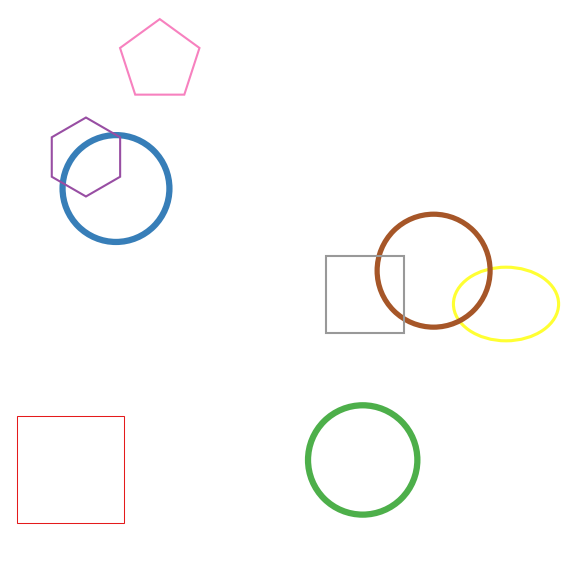[{"shape": "square", "thickness": 0.5, "radius": 0.46, "center": [0.122, 0.186]}, {"shape": "circle", "thickness": 3, "radius": 0.46, "center": [0.201, 0.673]}, {"shape": "circle", "thickness": 3, "radius": 0.47, "center": [0.628, 0.203]}, {"shape": "hexagon", "thickness": 1, "radius": 0.34, "center": [0.149, 0.727]}, {"shape": "oval", "thickness": 1.5, "radius": 0.46, "center": [0.876, 0.473]}, {"shape": "circle", "thickness": 2.5, "radius": 0.49, "center": [0.751, 0.53]}, {"shape": "pentagon", "thickness": 1, "radius": 0.36, "center": [0.277, 0.894]}, {"shape": "square", "thickness": 1, "radius": 0.34, "center": [0.632, 0.489]}]